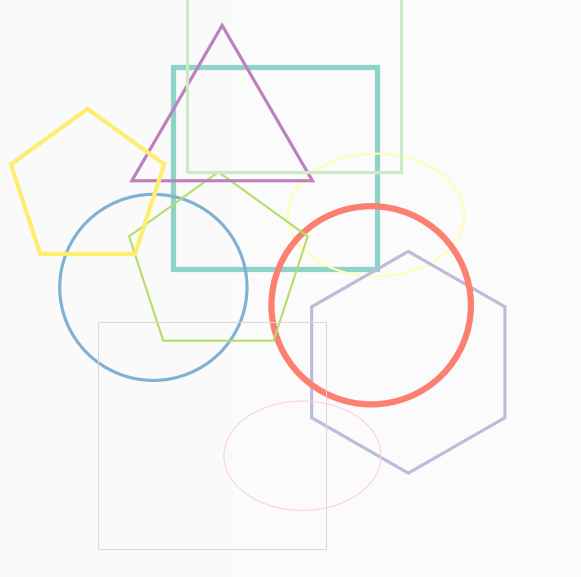[{"shape": "square", "thickness": 2.5, "radius": 0.88, "center": [0.473, 0.708]}, {"shape": "oval", "thickness": 1, "radius": 0.76, "center": [0.647, 0.627]}, {"shape": "hexagon", "thickness": 1.5, "radius": 0.96, "center": [0.702, 0.372]}, {"shape": "circle", "thickness": 3, "radius": 0.86, "center": [0.639, 0.471]}, {"shape": "circle", "thickness": 1.5, "radius": 0.81, "center": [0.264, 0.502]}, {"shape": "pentagon", "thickness": 1, "radius": 0.81, "center": [0.376, 0.54]}, {"shape": "oval", "thickness": 0.5, "radius": 0.68, "center": [0.52, 0.21]}, {"shape": "square", "thickness": 0.5, "radius": 0.98, "center": [0.364, 0.245]}, {"shape": "triangle", "thickness": 1.5, "radius": 0.9, "center": [0.382, 0.776]}, {"shape": "square", "thickness": 1.5, "radius": 0.92, "center": [0.505, 0.886]}, {"shape": "pentagon", "thickness": 2, "radius": 0.69, "center": [0.151, 0.672]}]